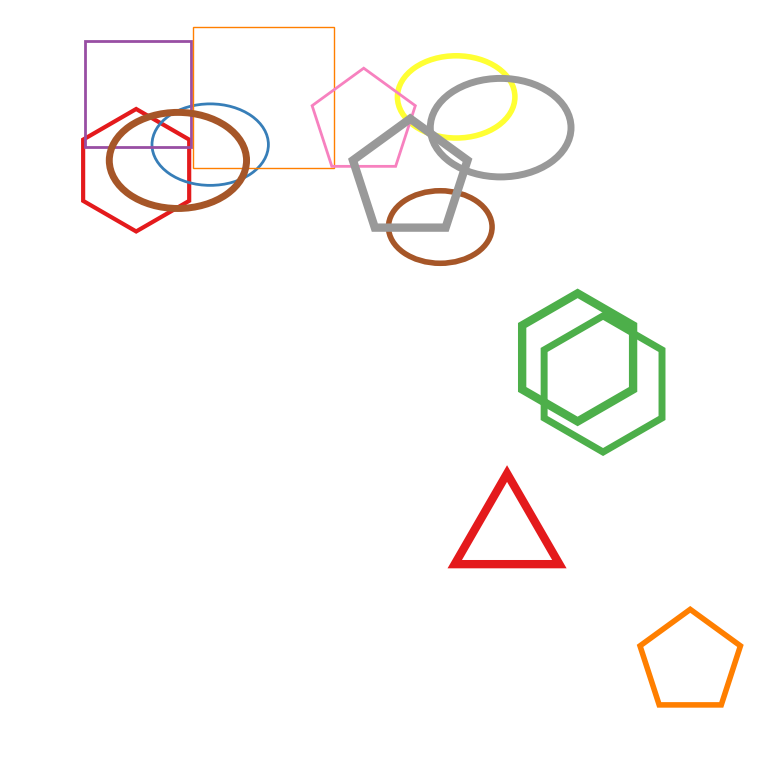[{"shape": "hexagon", "thickness": 1.5, "radius": 0.4, "center": [0.177, 0.779]}, {"shape": "triangle", "thickness": 3, "radius": 0.39, "center": [0.659, 0.307]}, {"shape": "oval", "thickness": 1, "radius": 0.38, "center": [0.273, 0.812]}, {"shape": "hexagon", "thickness": 2.5, "radius": 0.44, "center": [0.783, 0.501]}, {"shape": "hexagon", "thickness": 3, "radius": 0.42, "center": [0.75, 0.536]}, {"shape": "square", "thickness": 1, "radius": 0.34, "center": [0.18, 0.878]}, {"shape": "pentagon", "thickness": 2, "radius": 0.34, "center": [0.896, 0.14]}, {"shape": "square", "thickness": 0.5, "radius": 0.46, "center": [0.342, 0.873]}, {"shape": "oval", "thickness": 2, "radius": 0.38, "center": [0.592, 0.874]}, {"shape": "oval", "thickness": 2.5, "radius": 0.45, "center": [0.231, 0.792]}, {"shape": "oval", "thickness": 2, "radius": 0.34, "center": [0.572, 0.705]}, {"shape": "pentagon", "thickness": 1, "radius": 0.35, "center": [0.472, 0.841]}, {"shape": "oval", "thickness": 2.5, "radius": 0.46, "center": [0.65, 0.834]}, {"shape": "pentagon", "thickness": 3, "radius": 0.39, "center": [0.533, 0.768]}]